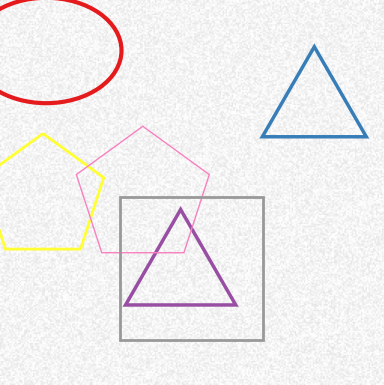[{"shape": "oval", "thickness": 3, "radius": 0.98, "center": [0.12, 0.869]}, {"shape": "triangle", "thickness": 2.5, "radius": 0.78, "center": [0.816, 0.723]}, {"shape": "triangle", "thickness": 2.5, "radius": 0.83, "center": [0.469, 0.29]}, {"shape": "pentagon", "thickness": 2, "radius": 0.83, "center": [0.112, 0.487]}, {"shape": "pentagon", "thickness": 1, "radius": 0.91, "center": [0.371, 0.49]}, {"shape": "square", "thickness": 2, "radius": 0.93, "center": [0.498, 0.303]}]